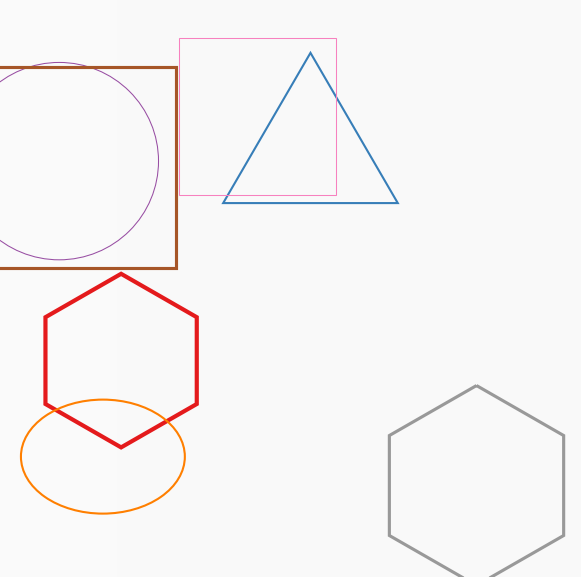[{"shape": "hexagon", "thickness": 2, "radius": 0.75, "center": [0.208, 0.375]}, {"shape": "triangle", "thickness": 1, "radius": 0.87, "center": [0.534, 0.734]}, {"shape": "circle", "thickness": 0.5, "radius": 0.85, "center": [0.102, 0.72]}, {"shape": "oval", "thickness": 1, "radius": 0.7, "center": [0.177, 0.208]}, {"shape": "square", "thickness": 1.5, "radius": 0.87, "center": [0.128, 0.709]}, {"shape": "square", "thickness": 0.5, "radius": 0.68, "center": [0.443, 0.797]}, {"shape": "hexagon", "thickness": 1.5, "radius": 0.87, "center": [0.82, 0.158]}]